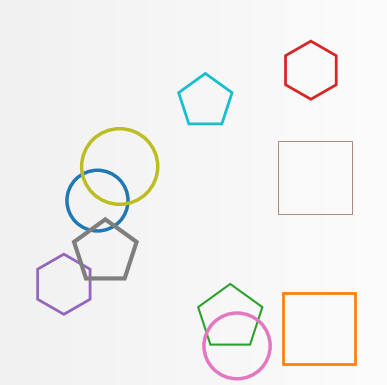[{"shape": "circle", "thickness": 2.5, "radius": 0.39, "center": [0.252, 0.479]}, {"shape": "square", "thickness": 2, "radius": 0.46, "center": [0.823, 0.147]}, {"shape": "pentagon", "thickness": 1.5, "radius": 0.44, "center": [0.594, 0.175]}, {"shape": "hexagon", "thickness": 2, "radius": 0.38, "center": [0.802, 0.818]}, {"shape": "hexagon", "thickness": 2, "radius": 0.39, "center": [0.165, 0.262]}, {"shape": "square", "thickness": 0.5, "radius": 0.48, "center": [0.812, 0.54]}, {"shape": "circle", "thickness": 2.5, "radius": 0.43, "center": [0.612, 0.102]}, {"shape": "pentagon", "thickness": 3, "radius": 0.42, "center": [0.272, 0.345]}, {"shape": "circle", "thickness": 2.5, "radius": 0.49, "center": [0.309, 0.568]}, {"shape": "pentagon", "thickness": 2, "radius": 0.36, "center": [0.53, 0.737]}]